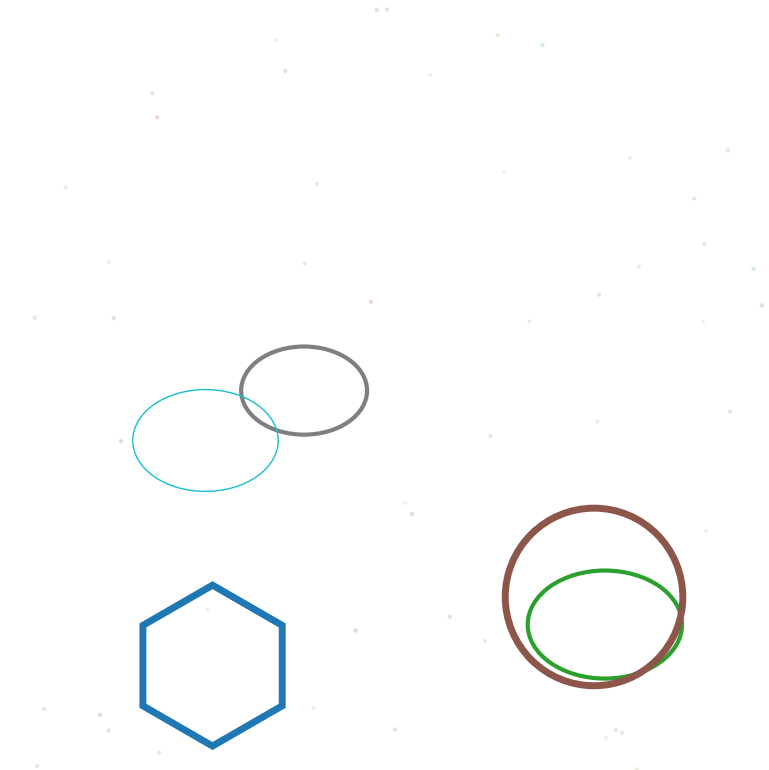[{"shape": "hexagon", "thickness": 2.5, "radius": 0.52, "center": [0.276, 0.136]}, {"shape": "oval", "thickness": 1.5, "radius": 0.5, "center": [0.786, 0.189]}, {"shape": "circle", "thickness": 2.5, "radius": 0.58, "center": [0.771, 0.225]}, {"shape": "oval", "thickness": 1.5, "radius": 0.41, "center": [0.395, 0.493]}, {"shape": "oval", "thickness": 0.5, "radius": 0.47, "center": [0.267, 0.428]}]